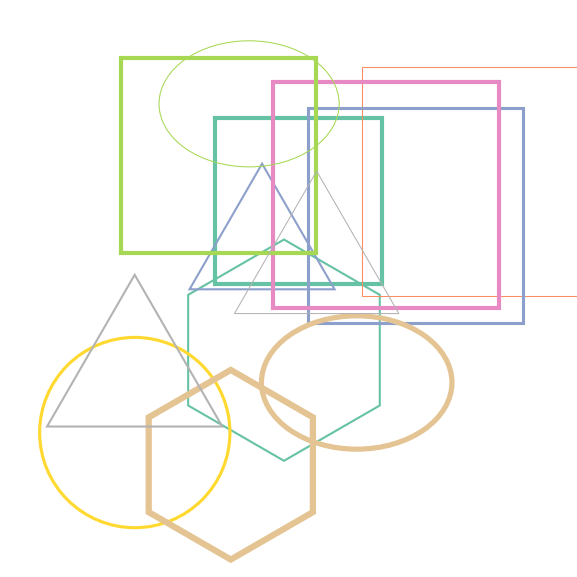[{"shape": "square", "thickness": 2, "radius": 0.72, "center": [0.517, 0.651]}, {"shape": "hexagon", "thickness": 1, "radius": 0.96, "center": [0.492, 0.393]}, {"shape": "square", "thickness": 0.5, "radius": 0.99, "center": [0.825, 0.686]}, {"shape": "triangle", "thickness": 1, "radius": 0.72, "center": [0.454, 0.571]}, {"shape": "square", "thickness": 1.5, "radius": 0.93, "center": [0.719, 0.626]}, {"shape": "square", "thickness": 2, "radius": 0.98, "center": [0.669, 0.661]}, {"shape": "square", "thickness": 2, "radius": 0.84, "center": [0.378, 0.73]}, {"shape": "oval", "thickness": 0.5, "radius": 0.78, "center": [0.431, 0.819]}, {"shape": "circle", "thickness": 1.5, "radius": 0.82, "center": [0.233, 0.25]}, {"shape": "hexagon", "thickness": 3, "radius": 0.82, "center": [0.4, 0.194]}, {"shape": "oval", "thickness": 2.5, "radius": 0.82, "center": [0.618, 0.337]}, {"shape": "triangle", "thickness": 1, "radius": 0.88, "center": [0.233, 0.348]}, {"shape": "triangle", "thickness": 0.5, "radius": 0.82, "center": [0.548, 0.538]}]